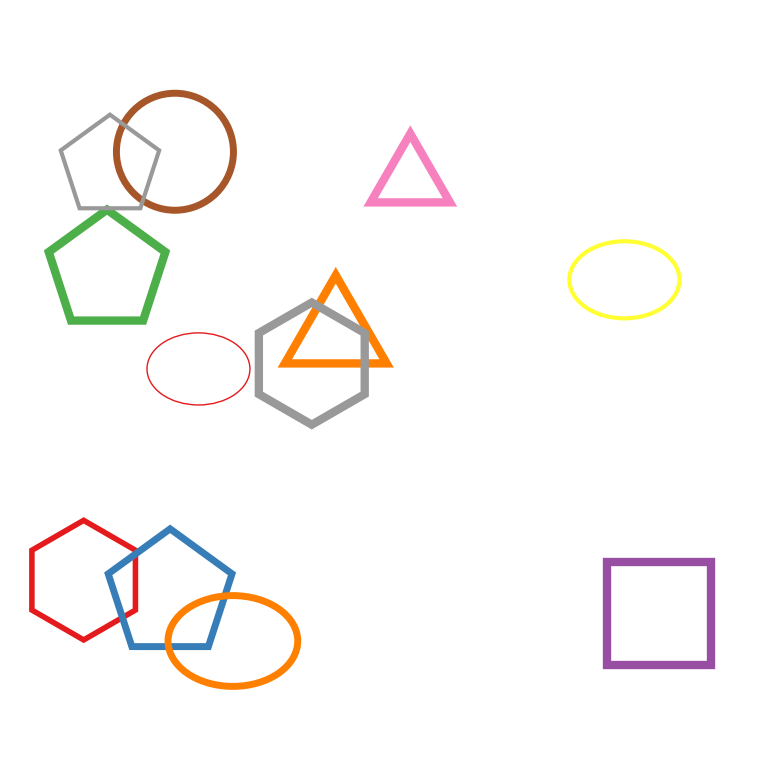[{"shape": "hexagon", "thickness": 2, "radius": 0.39, "center": [0.109, 0.247]}, {"shape": "oval", "thickness": 0.5, "radius": 0.33, "center": [0.258, 0.521]}, {"shape": "pentagon", "thickness": 2.5, "radius": 0.42, "center": [0.221, 0.229]}, {"shape": "pentagon", "thickness": 3, "radius": 0.4, "center": [0.139, 0.648]}, {"shape": "square", "thickness": 3, "radius": 0.34, "center": [0.856, 0.203]}, {"shape": "oval", "thickness": 2.5, "radius": 0.42, "center": [0.302, 0.168]}, {"shape": "triangle", "thickness": 3, "radius": 0.38, "center": [0.436, 0.566]}, {"shape": "oval", "thickness": 1.5, "radius": 0.36, "center": [0.811, 0.637]}, {"shape": "circle", "thickness": 2.5, "radius": 0.38, "center": [0.227, 0.803]}, {"shape": "triangle", "thickness": 3, "radius": 0.3, "center": [0.533, 0.767]}, {"shape": "hexagon", "thickness": 3, "radius": 0.4, "center": [0.405, 0.528]}, {"shape": "pentagon", "thickness": 1.5, "radius": 0.34, "center": [0.143, 0.784]}]